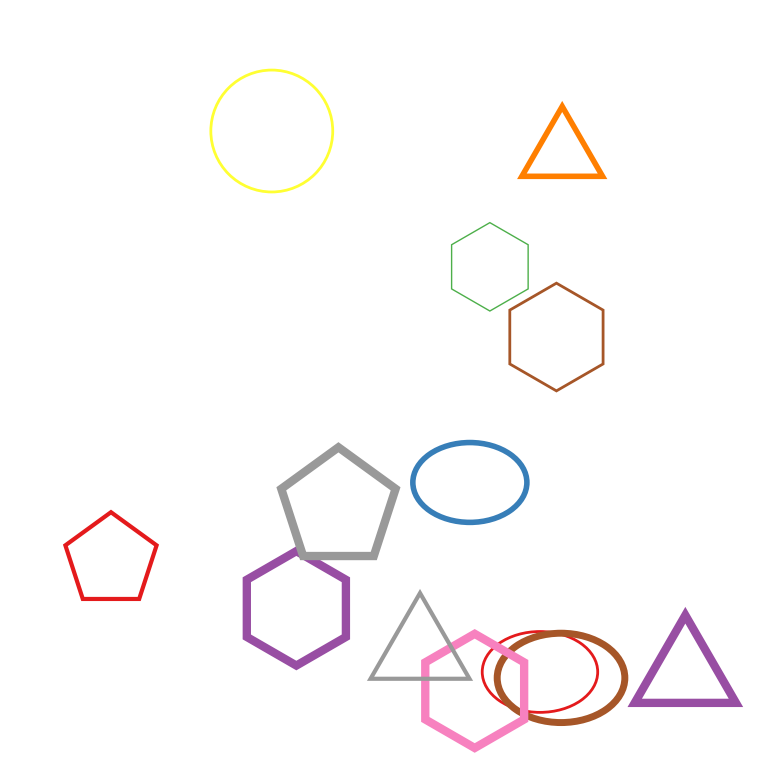[{"shape": "oval", "thickness": 1, "radius": 0.37, "center": [0.701, 0.127]}, {"shape": "pentagon", "thickness": 1.5, "radius": 0.31, "center": [0.144, 0.273]}, {"shape": "oval", "thickness": 2, "radius": 0.37, "center": [0.61, 0.373]}, {"shape": "hexagon", "thickness": 0.5, "radius": 0.29, "center": [0.636, 0.653]}, {"shape": "triangle", "thickness": 3, "radius": 0.38, "center": [0.89, 0.125]}, {"shape": "hexagon", "thickness": 3, "radius": 0.37, "center": [0.385, 0.21]}, {"shape": "triangle", "thickness": 2, "radius": 0.3, "center": [0.73, 0.801]}, {"shape": "circle", "thickness": 1, "radius": 0.4, "center": [0.353, 0.83]}, {"shape": "hexagon", "thickness": 1, "radius": 0.35, "center": [0.723, 0.562]}, {"shape": "oval", "thickness": 2.5, "radius": 0.41, "center": [0.729, 0.12]}, {"shape": "hexagon", "thickness": 3, "radius": 0.37, "center": [0.617, 0.103]}, {"shape": "pentagon", "thickness": 3, "radius": 0.39, "center": [0.44, 0.341]}, {"shape": "triangle", "thickness": 1.5, "radius": 0.37, "center": [0.545, 0.156]}]